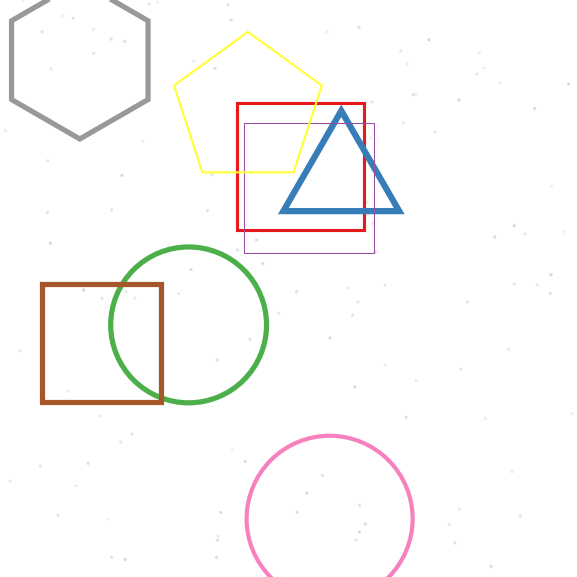[{"shape": "square", "thickness": 1.5, "radius": 0.55, "center": [0.52, 0.71]}, {"shape": "triangle", "thickness": 3, "radius": 0.58, "center": [0.591, 0.691]}, {"shape": "circle", "thickness": 2.5, "radius": 0.67, "center": [0.327, 0.437]}, {"shape": "square", "thickness": 0.5, "radius": 0.56, "center": [0.536, 0.674]}, {"shape": "pentagon", "thickness": 1, "radius": 0.67, "center": [0.429, 0.81]}, {"shape": "square", "thickness": 2.5, "radius": 0.51, "center": [0.176, 0.405]}, {"shape": "circle", "thickness": 2, "radius": 0.72, "center": [0.571, 0.101]}, {"shape": "hexagon", "thickness": 2.5, "radius": 0.68, "center": [0.138, 0.895]}]